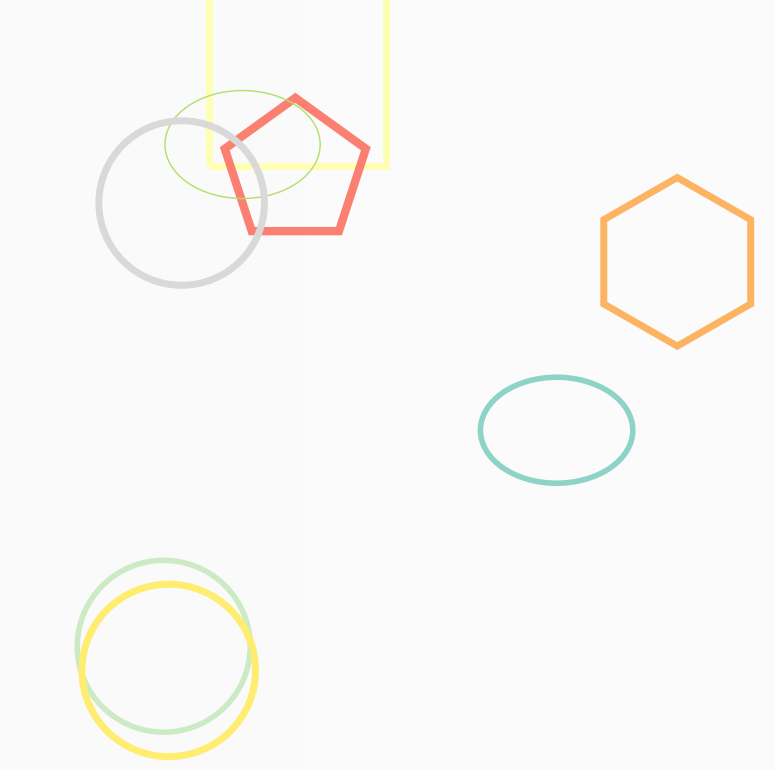[{"shape": "oval", "thickness": 2, "radius": 0.49, "center": [0.718, 0.441]}, {"shape": "square", "thickness": 2.5, "radius": 0.57, "center": [0.384, 0.899]}, {"shape": "pentagon", "thickness": 3, "radius": 0.48, "center": [0.381, 0.777]}, {"shape": "hexagon", "thickness": 2.5, "radius": 0.55, "center": [0.874, 0.66]}, {"shape": "oval", "thickness": 0.5, "radius": 0.5, "center": [0.313, 0.812]}, {"shape": "circle", "thickness": 2.5, "radius": 0.53, "center": [0.234, 0.736]}, {"shape": "circle", "thickness": 2, "radius": 0.56, "center": [0.211, 0.161]}, {"shape": "circle", "thickness": 2.5, "radius": 0.56, "center": [0.218, 0.129]}]